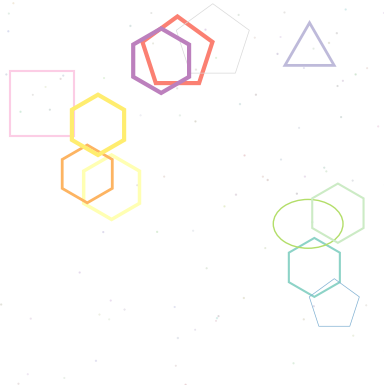[{"shape": "hexagon", "thickness": 1.5, "radius": 0.38, "center": [0.816, 0.305]}, {"shape": "hexagon", "thickness": 2.5, "radius": 0.42, "center": [0.29, 0.514]}, {"shape": "triangle", "thickness": 2, "radius": 0.37, "center": [0.804, 0.867]}, {"shape": "pentagon", "thickness": 3, "radius": 0.48, "center": [0.461, 0.862]}, {"shape": "pentagon", "thickness": 0.5, "radius": 0.34, "center": [0.868, 0.208]}, {"shape": "hexagon", "thickness": 2, "radius": 0.38, "center": [0.227, 0.548]}, {"shape": "oval", "thickness": 1, "radius": 0.45, "center": [0.8, 0.419]}, {"shape": "square", "thickness": 1.5, "radius": 0.42, "center": [0.109, 0.731]}, {"shape": "pentagon", "thickness": 0.5, "radius": 0.5, "center": [0.553, 0.891]}, {"shape": "hexagon", "thickness": 3, "radius": 0.42, "center": [0.419, 0.842]}, {"shape": "hexagon", "thickness": 1.5, "radius": 0.38, "center": [0.878, 0.446]}, {"shape": "hexagon", "thickness": 3, "radius": 0.39, "center": [0.255, 0.676]}]